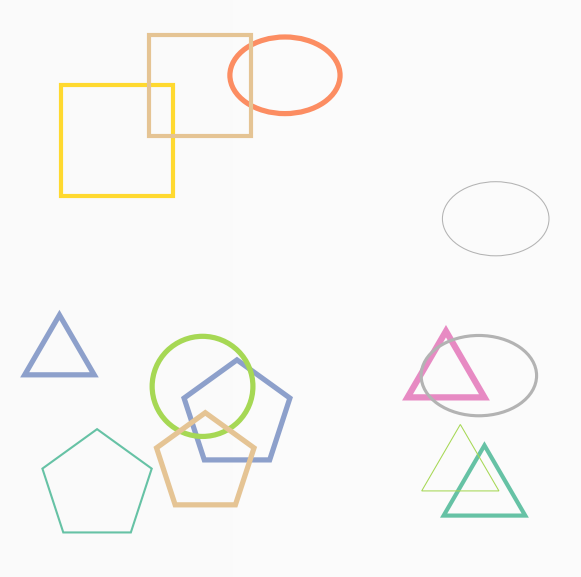[{"shape": "pentagon", "thickness": 1, "radius": 0.49, "center": [0.167, 0.157]}, {"shape": "triangle", "thickness": 2, "radius": 0.41, "center": [0.833, 0.147]}, {"shape": "oval", "thickness": 2.5, "radius": 0.47, "center": [0.49, 0.869]}, {"shape": "triangle", "thickness": 2.5, "radius": 0.35, "center": [0.102, 0.385]}, {"shape": "pentagon", "thickness": 2.5, "radius": 0.48, "center": [0.408, 0.28]}, {"shape": "triangle", "thickness": 3, "radius": 0.38, "center": [0.767, 0.349]}, {"shape": "triangle", "thickness": 0.5, "radius": 0.38, "center": [0.792, 0.187]}, {"shape": "circle", "thickness": 2.5, "radius": 0.43, "center": [0.348, 0.33]}, {"shape": "square", "thickness": 2, "radius": 0.48, "center": [0.202, 0.756]}, {"shape": "square", "thickness": 2, "radius": 0.44, "center": [0.345, 0.852]}, {"shape": "pentagon", "thickness": 2.5, "radius": 0.44, "center": [0.353, 0.196]}, {"shape": "oval", "thickness": 1.5, "radius": 0.5, "center": [0.824, 0.349]}, {"shape": "oval", "thickness": 0.5, "radius": 0.46, "center": [0.853, 0.62]}]